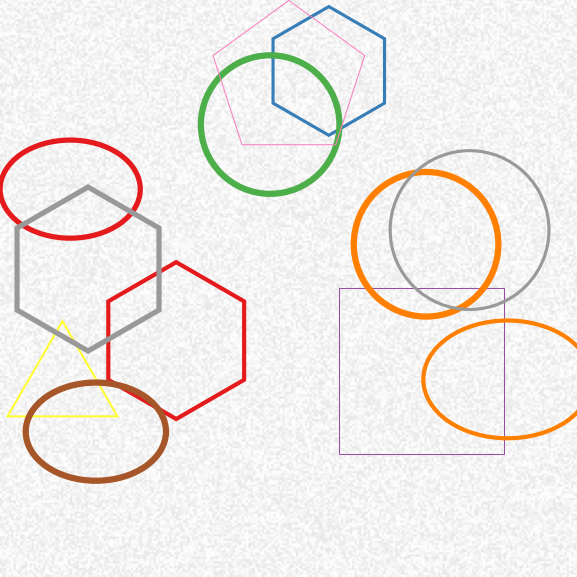[{"shape": "hexagon", "thickness": 2, "radius": 0.68, "center": [0.305, 0.409]}, {"shape": "oval", "thickness": 2.5, "radius": 0.61, "center": [0.122, 0.672]}, {"shape": "hexagon", "thickness": 1.5, "radius": 0.56, "center": [0.569, 0.876]}, {"shape": "circle", "thickness": 3, "radius": 0.6, "center": [0.468, 0.783]}, {"shape": "square", "thickness": 0.5, "radius": 0.72, "center": [0.73, 0.357]}, {"shape": "circle", "thickness": 3, "radius": 0.63, "center": [0.738, 0.576]}, {"shape": "oval", "thickness": 2, "radius": 0.73, "center": [0.879, 0.342]}, {"shape": "triangle", "thickness": 1, "radius": 0.55, "center": [0.108, 0.333]}, {"shape": "oval", "thickness": 3, "radius": 0.61, "center": [0.166, 0.252]}, {"shape": "pentagon", "thickness": 0.5, "radius": 0.69, "center": [0.5, 0.86]}, {"shape": "hexagon", "thickness": 2.5, "radius": 0.71, "center": [0.152, 0.533]}, {"shape": "circle", "thickness": 1.5, "radius": 0.69, "center": [0.813, 0.601]}]